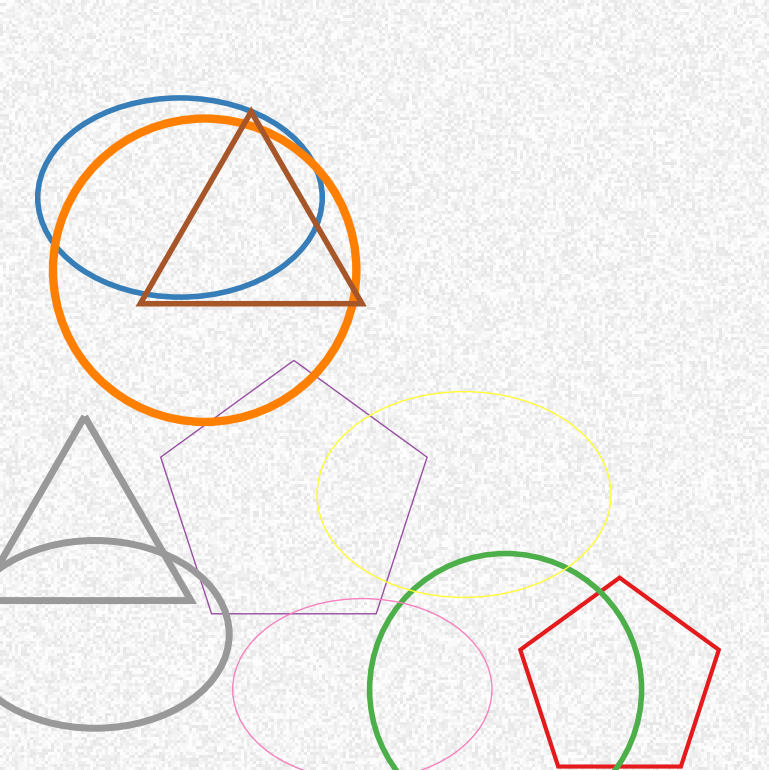[{"shape": "pentagon", "thickness": 1.5, "radius": 0.68, "center": [0.805, 0.114]}, {"shape": "oval", "thickness": 2, "radius": 0.92, "center": [0.234, 0.743]}, {"shape": "circle", "thickness": 2, "radius": 0.88, "center": [0.657, 0.105]}, {"shape": "pentagon", "thickness": 0.5, "radius": 0.91, "center": [0.382, 0.35]}, {"shape": "circle", "thickness": 3, "radius": 0.99, "center": [0.266, 0.649]}, {"shape": "oval", "thickness": 0.5, "radius": 0.95, "center": [0.603, 0.358]}, {"shape": "triangle", "thickness": 2, "radius": 0.83, "center": [0.326, 0.689]}, {"shape": "oval", "thickness": 0.5, "radius": 0.84, "center": [0.471, 0.105]}, {"shape": "triangle", "thickness": 2.5, "radius": 0.8, "center": [0.11, 0.3]}, {"shape": "oval", "thickness": 2.5, "radius": 0.87, "center": [0.124, 0.176]}]